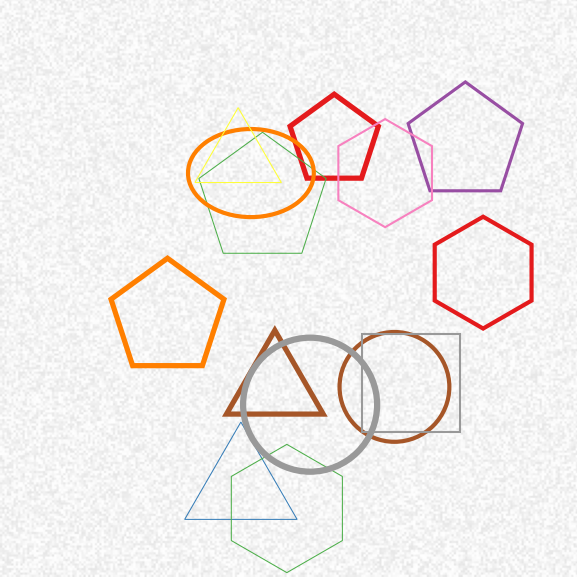[{"shape": "hexagon", "thickness": 2, "radius": 0.48, "center": [0.837, 0.527]}, {"shape": "pentagon", "thickness": 2.5, "radius": 0.4, "center": [0.579, 0.756]}, {"shape": "triangle", "thickness": 0.5, "radius": 0.56, "center": [0.417, 0.156]}, {"shape": "hexagon", "thickness": 0.5, "radius": 0.56, "center": [0.497, 0.119]}, {"shape": "pentagon", "thickness": 0.5, "radius": 0.58, "center": [0.455, 0.654]}, {"shape": "pentagon", "thickness": 1.5, "radius": 0.52, "center": [0.806, 0.753]}, {"shape": "oval", "thickness": 2, "radius": 0.54, "center": [0.434, 0.699]}, {"shape": "pentagon", "thickness": 2.5, "radius": 0.51, "center": [0.29, 0.449]}, {"shape": "triangle", "thickness": 0.5, "radius": 0.43, "center": [0.412, 0.726]}, {"shape": "circle", "thickness": 2, "radius": 0.48, "center": [0.683, 0.329]}, {"shape": "triangle", "thickness": 2.5, "radius": 0.48, "center": [0.476, 0.33]}, {"shape": "hexagon", "thickness": 1, "radius": 0.47, "center": [0.667, 0.699]}, {"shape": "square", "thickness": 1, "radius": 0.42, "center": [0.712, 0.336]}, {"shape": "circle", "thickness": 3, "radius": 0.58, "center": [0.537, 0.298]}]